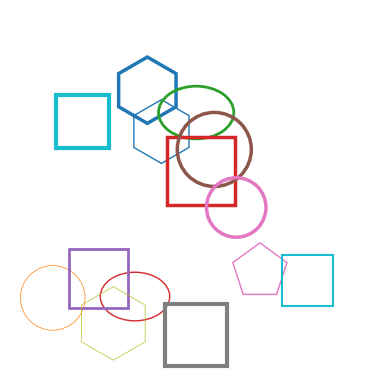[{"shape": "hexagon", "thickness": 1, "radius": 0.41, "center": [0.419, 0.658]}, {"shape": "hexagon", "thickness": 2.5, "radius": 0.43, "center": [0.383, 0.766]}, {"shape": "circle", "thickness": 0.5, "radius": 0.42, "center": [0.137, 0.226]}, {"shape": "oval", "thickness": 2, "radius": 0.49, "center": [0.51, 0.708]}, {"shape": "oval", "thickness": 1, "radius": 0.45, "center": [0.351, 0.23]}, {"shape": "square", "thickness": 2.5, "radius": 0.44, "center": [0.523, 0.556]}, {"shape": "square", "thickness": 2, "radius": 0.38, "center": [0.256, 0.276]}, {"shape": "circle", "thickness": 2.5, "radius": 0.48, "center": [0.557, 0.612]}, {"shape": "circle", "thickness": 2.5, "radius": 0.39, "center": [0.614, 0.461]}, {"shape": "pentagon", "thickness": 1, "radius": 0.37, "center": [0.675, 0.295]}, {"shape": "square", "thickness": 3, "radius": 0.4, "center": [0.509, 0.13]}, {"shape": "hexagon", "thickness": 0.5, "radius": 0.48, "center": [0.294, 0.16]}, {"shape": "square", "thickness": 1.5, "radius": 0.33, "center": [0.798, 0.271]}, {"shape": "square", "thickness": 3, "radius": 0.34, "center": [0.214, 0.685]}]